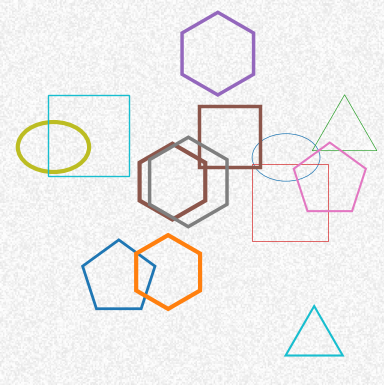[{"shape": "pentagon", "thickness": 2, "radius": 0.49, "center": [0.309, 0.278]}, {"shape": "oval", "thickness": 0.5, "radius": 0.44, "center": [0.743, 0.591]}, {"shape": "hexagon", "thickness": 3, "radius": 0.48, "center": [0.437, 0.293]}, {"shape": "triangle", "thickness": 0.5, "radius": 0.48, "center": [0.895, 0.657]}, {"shape": "square", "thickness": 0.5, "radius": 0.49, "center": [0.754, 0.474]}, {"shape": "hexagon", "thickness": 2.5, "radius": 0.54, "center": [0.566, 0.861]}, {"shape": "hexagon", "thickness": 3, "radius": 0.49, "center": [0.448, 0.528]}, {"shape": "square", "thickness": 2.5, "radius": 0.4, "center": [0.596, 0.645]}, {"shape": "pentagon", "thickness": 1.5, "radius": 0.49, "center": [0.857, 0.531]}, {"shape": "hexagon", "thickness": 2.5, "radius": 0.58, "center": [0.489, 0.527]}, {"shape": "oval", "thickness": 3, "radius": 0.46, "center": [0.139, 0.618]}, {"shape": "triangle", "thickness": 1.5, "radius": 0.43, "center": [0.816, 0.119]}, {"shape": "square", "thickness": 1, "radius": 0.53, "center": [0.231, 0.649]}]